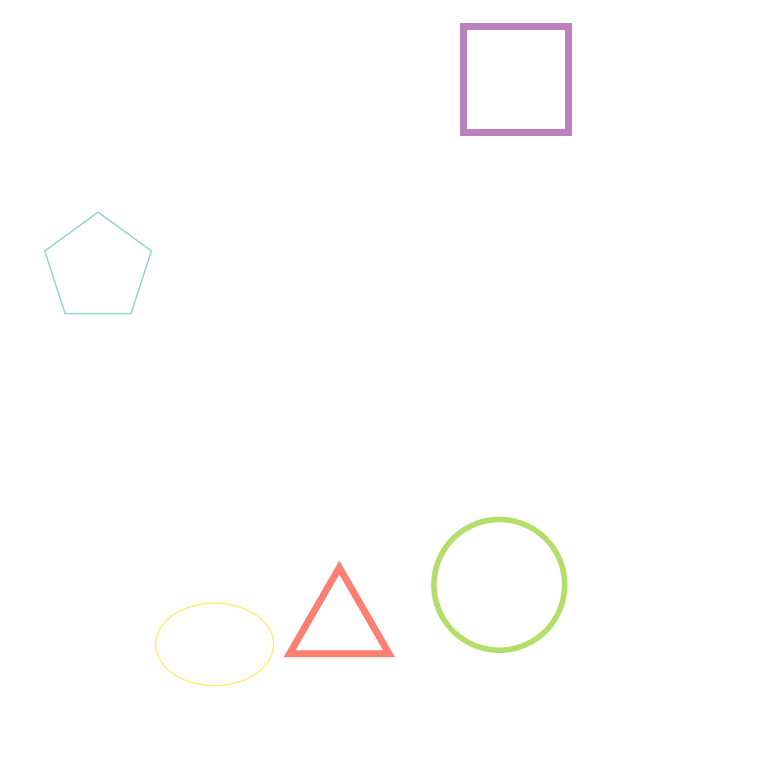[{"shape": "pentagon", "thickness": 0.5, "radius": 0.36, "center": [0.127, 0.652]}, {"shape": "triangle", "thickness": 2.5, "radius": 0.37, "center": [0.441, 0.188]}, {"shape": "circle", "thickness": 2, "radius": 0.42, "center": [0.648, 0.24]}, {"shape": "square", "thickness": 2.5, "radius": 0.34, "center": [0.67, 0.897]}, {"shape": "oval", "thickness": 0.5, "radius": 0.38, "center": [0.279, 0.163]}]